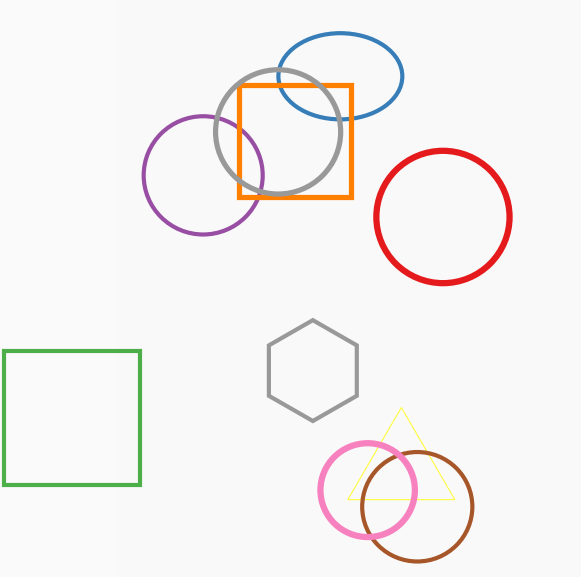[{"shape": "circle", "thickness": 3, "radius": 0.57, "center": [0.762, 0.623]}, {"shape": "oval", "thickness": 2, "radius": 0.53, "center": [0.586, 0.867]}, {"shape": "square", "thickness": 2, "radius": 0.58, "center": [0.124, 0.275]}, {"shape": "circle", "thickness": 2, "radius": 0.51, "center": [0.35, 0.695]}, {"shape": "square", "thickness": 2.5, "radius": 0.48, "center": [0.508, 0.755]}, {"shape": "triangle", "thickness": 0.5, "radius": 0.53, "center": [0.69, 0.187]}, {"shape": "circle", "thickness": 2, "radius": 0.47, "center": [0.718, 0.122]}, {"shape": "circle", "thickness": 3, "radius": 0.41, "center": [0.633, 0.15]}, {"shape": "circle", "thickness": 2.5, "radius": 0.54, "center": [0.478, 0.771]}, {"shape": "hexagon", "thickness": 2, "radius": 0.44, "center": [0.538, 0.357]}]